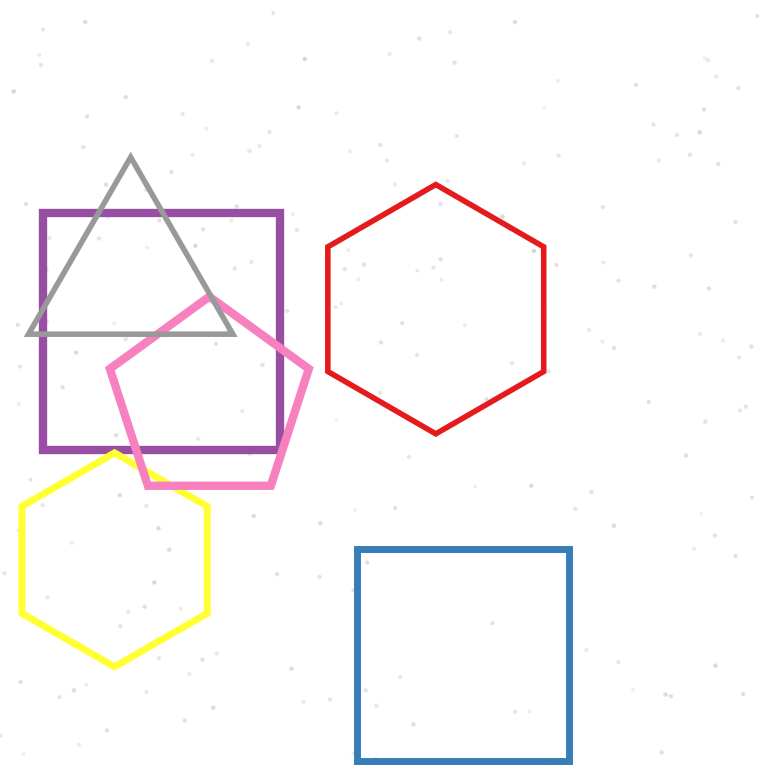[{"shape": "hexagon", "thickness": 2, "radius": 0.81, "center": [0.566, 0.598]}, {"shape": "square", "thickness": 2.5, "radius": 0.69, "center": [0.602, 0.149]}, {"shape": "square", "thickness": 3, "radius": 0.77, "center": [0.21, 0.569]}, {"shape": "hexagon", "thickness": 2.5, "radius": 0.69, "center": [0.149, 0.273]}, {"shape": "pentagon", "thickness": 3, "radius": 0.68, "center": [0.272, 0.479]}, {"shape": "triangle", "thickness": 2, "radius": 0.77, "center": [0.17, 0.643]}]